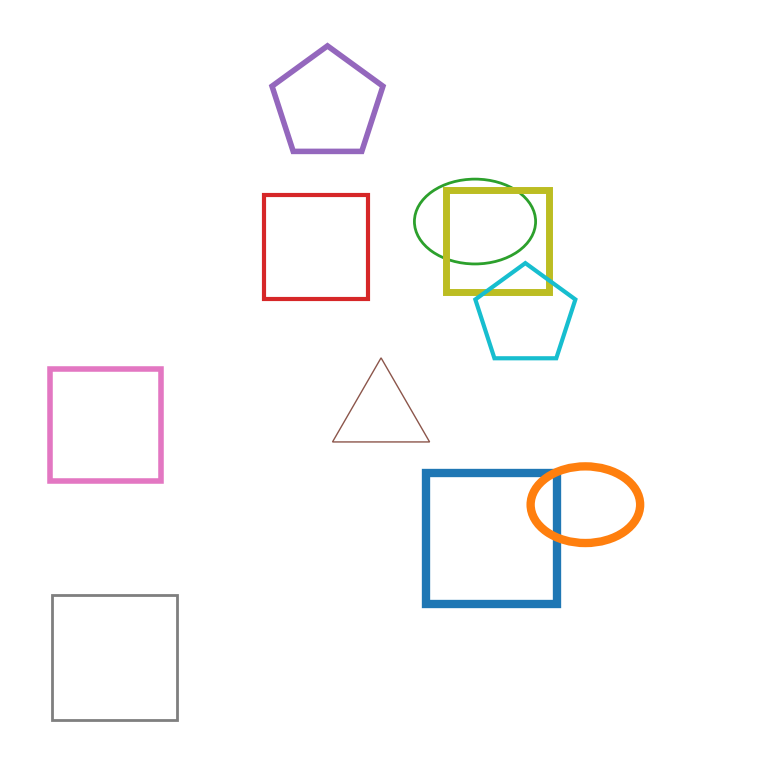[{"shape": "square", "thickness": 3, "radius": 0.43, "center": [0.638, 0.301]}, {"shape": "oval", "thickness": 3, "radius": 0.36, "center": [0.76, 0.345]}, {"shape": "oval", "thickness": 1, "radius": 0.39, "center": [0.617, 0.712]}, {"shape": "square", "thickness": 1.5, "radius": 0.34, "center": [0.41, 0.679]}, {"shape": "pentagon", "thickness": 2, "radius": 0.38, "center": [0.425, 0.865]}, {"shape": "triangle", "thickness": 0.5, "radius": 0.36, "center": [0.495, 0.462]}, {"shape": "square", "thickness": 2, "radius": 0.36, "center": [0.137, 0.448]}, {"shape": "square", "thickness": 1, "radius": 0.41, "center": [0.148, 0.146]}, {"shape": "square", "thickness": 2.5, "radius": 0.33, "center": [0.646, 0.687]}, {"shape": "pentagon", "thickness": 1.5, "radius": 0.34, "center": [0.682, 0.59]}]